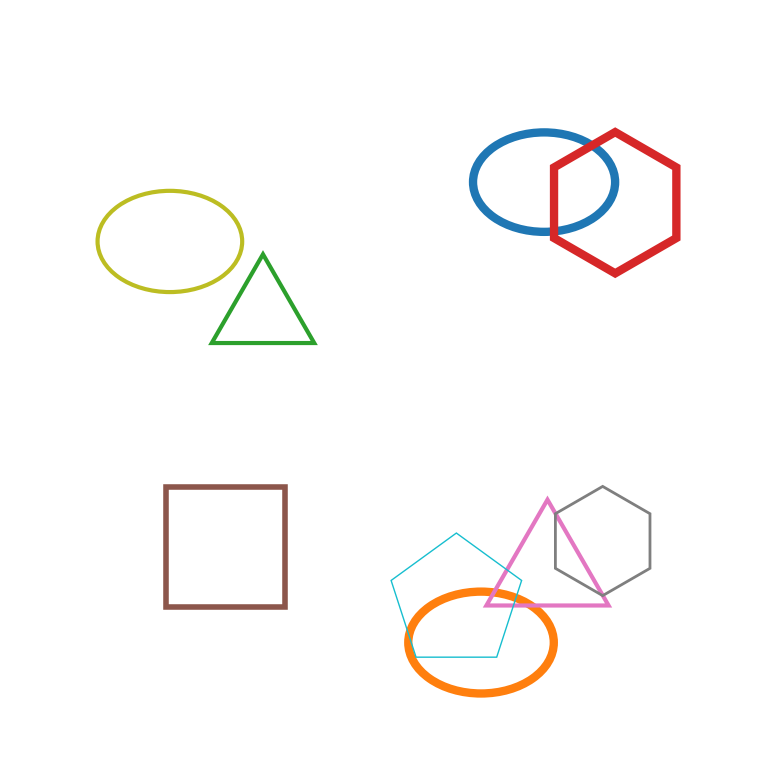[{"shape": "oval", "thickness": 3, "radius": 0.46, "center": [0.707, 0.763]}, {"shape": "oval", "thickness": 3, "radius": 0.47, "center": [0.625, 0.166]}, {"shape": "triangle", "thickness": 1.5, "radius": 0.38, "center": [0.342, 0.593]}, {"shape": "hexagon", "thickness": 3, "radius": 0.46, "center": [0.799, 0.737]}, {"shape": "square", "thickness": 2, "radius": 0.39, "center": [0.293, 0.289]}, {"shape": "triangle", "thickness": 1.5, "radius": 0.46, "center": [0.711, 0.259]}, {"shape": "hexagon", "thickness": 1, "radius": 0.35, "center": [0.783, 0.297]}, {"shape": "oval", "thickness": 1.5, "radius": 0.47, "center": [0.221, 0.686]}, {"shape": "pentagon", "thickness": 0.5, "radius": 0.45, "center": [0.593, 0.219]}]